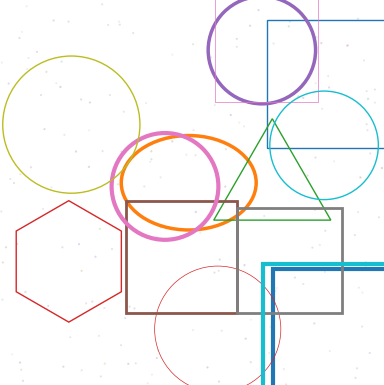[{"shape": "square", "thickness": 1, "radius": 0.83, "center": [0.858, 0.782]}, {"shape": "square", "thickness": 3, "radius": 0.79, "center": [0.866, 0.143]}, {"shape": "oval", "thickness": 2.5, "radius": 0.88, "center": [0.49, 0.525]}, {"shape": "triangle", "thickness": 1, "radius": 0.88, "center": [0.707, 0.516]}, {"shape": "circle", "thickness": 0.5, "radius": 0.82, "center": [0.566, 0.145]}, {"shape": "hexagon", "thickness": 1, "radius": 0.79, "center": [0.179, 0.321]}, {"shape": "circle", "thickness": 2.5, "radius": 0.7, "center": [0.68, 0.87]}, {"shape": "square", "thickness": 2, "radius": 0.73, "center": [0.472, 0.333]}, {"shape": "square", "thickness": 0.5, "radius": 0.67, "center": [0.692, 0.87]}, {"shape": "circle", "thickness": 3, "radius": 0.69, "center": [0.429, 0.516]}, {"shape": "square", "thickness": 2, "radius": 0.68, "center": [0.752, 0.324]}, {"shape": "circle", "thickness": 1, "radius": 0.89, "center": [0.185, 0.676]}, {"shape": "square", "thickness": 3, "radius": 0.96, "center": [0.873, 0.124]}, {"shape": "circle", "thickness": 1, "radius": 0.7, "center": [0.842, 0.623]}]